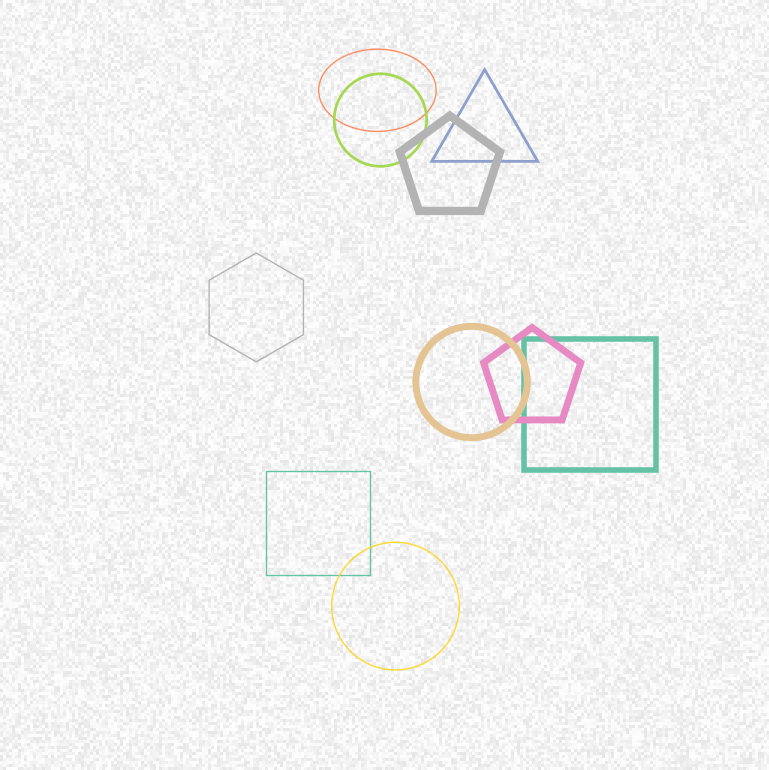[{"shape": "square", "thickness": 2, "radius": 0.43, "center": [0.766, 0.475]}, {"shape": "square", "thickness": 0.5, "radius": 0.34, "center": [0.413, 0.321]}, {"shape": "oval", "thickness": 0.5, "radius": 0.38, "center": [0.49, 0.883]}, {"shape": "triangle", "thickness": 1, "radius": 0.4, "center": [0.629, 0.83]}, {"shape": "pentagon", "thickness": 2.5, "radius": 0.33, "center": [0.691, 0.508]}, {"shape": "circle", "thickness": 1, "radius": 0.3, "center": [0.494, 0.844]}, {"shape": "circle", "thickness": 0.5, "radius": 0.41, "center": [0.514, 0.213]}, {"shape": "circle", "thickness": 2.5, "radius": 0.36, "center": [0.612, 0.504]}, {"shape": "hexagon", "thickness": 0.5, "radius": 0.35, "center": [0.333, 0.601]}, {"shape": "pentagon", "thickness": 3, "radius": 0.34, "center": [0.584, 0.781]}]